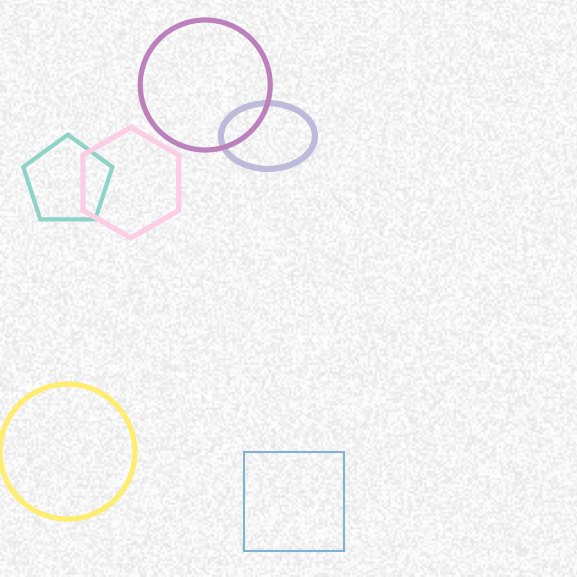[{"shape": "pentagon", "thickness": 2, "radius": 0.41, "center": [0.117, 0.685]}, {"shape": "oval", "thickness": 3, "radius": 0.41, "center": [0.464, 0.764]}, {"shape": "square", "thickness": 1, "radius": 0.43, "center": [0.509, 0.131]}, {"shape": "hexagon", "thickness": 2.5, "radius": 0.48, "center": [0.227, 0.683]}, {"shape": "circle", "thickness": 2.5, "radius": 0.56, "center": [0.355, 0.852]}, {"shape": "circle", "thickness": 2.5, "radius": 0.58, "center": [0.117, 0.217]}]